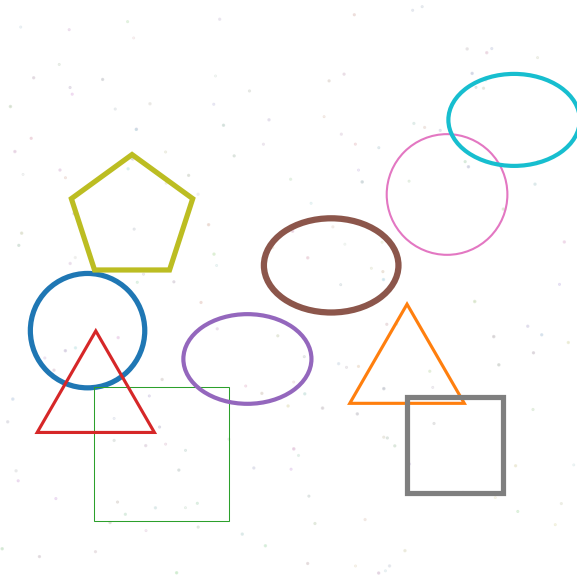[{"shape": "circle", "thickness": 2.5, "radius": 0.5, "center": [0.152, 0.427]}, {"shape": "triangle", "thickness": 1.5, "radius": 0.57, "center": [0.705, 0.358]}, {"shape": "square", "thickness": 0.5, "radius": 0.58, "center": [0.28, 0.213]}, {"shape": "triangle", "thickness": 1.5, "radius": 0.59, "center": [0.166, 0.309]}, {"shape": "oval", "thickness": 2, "radius": 0.55, "center": [0.428, 0.378]}, {"shape": "oval", "thickness": 3, "radius": 0.58, "center": [0.573, 0.54]}, {"shape": "circle", "thickness": 1, "radius": 0.52, "center": [0.774, 0.662]}, {"shape": "square", "thickness": 2.5, "radius": 0.42, "center": [0.788, 0.229]}, {"shape": "pentagon", "thickness": 2.5, "radius": 0.55, "center": [0.229, 0.621]}, {"shape": "oval", "thickness": 2, "radius": 0.57, "center": [0.89, 0.792]}]